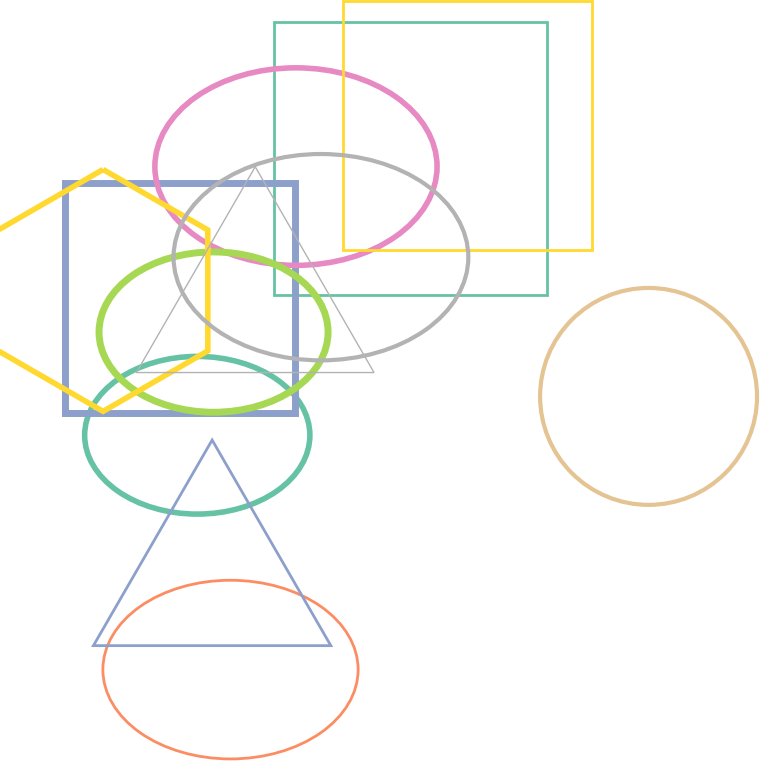[{"shape": "oval", "thickness": 2, "radius": 0.73, "center": [0.256, 0.435]}, {"shape": "square", "thickness": 1, "radius": 0.89, "center": [0.533, 0.794]}, {"shape": "oval", "thickness": 1, "radius": 0.83, "center": [0.299, 0.13]}, {"shape": "square", "thickness": 2.5, "radius": 0.75, "center": [0.234, 0.613]}, {"shape": "triangle", "thickness": 1, "radius": 0.89, "center": [0.275, 0.251]}, {"shape": "oval", "thickness": 2, "radius": 0.92, "center": [0.384, 0.784]}, {"shape": "oval", "thickness": 2.5, "radius": 0.74, "center": [0.277, 0.569]}, {"shape": "hexagon", "thickness": 2, "radius": 0.79, "center": [0.134, 0.623]}, {"shape": "square", "thickness": 1, "radius": 0.81, "center": [0.607, 0.837]}, {"shape": "circle", "thickness": 1.5, "radius": 0.7, "center": [0.842, 0.485]}, {"shape": "oval", "thickness": 1.5, "radius": 0.96, "center": [0.417, 0.666]}, {"shape": "triangle", "thickness": 0.5, "radius": 0.89, "center": [0.331, 0.605]}]